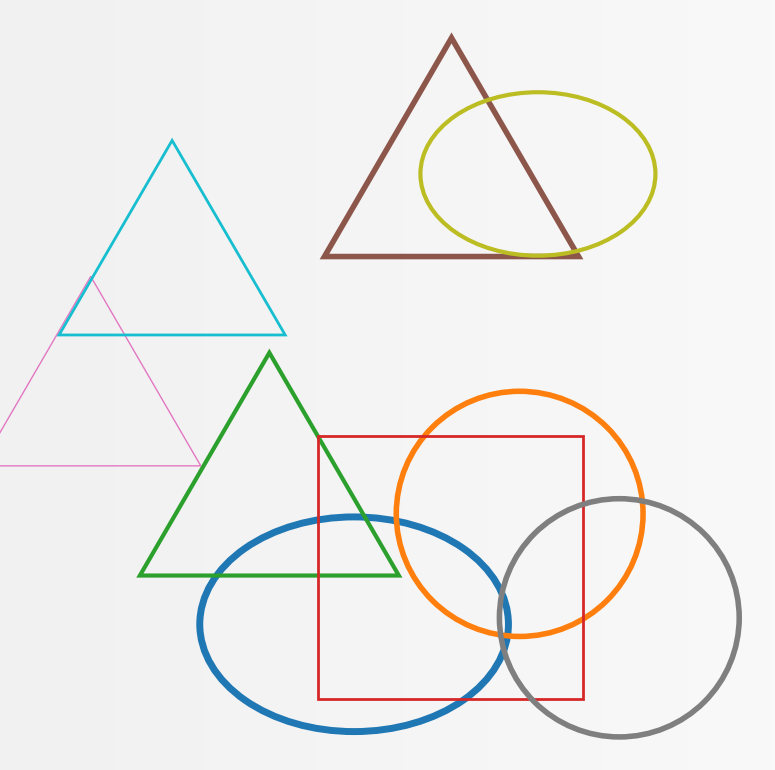[{"shape": "oval", "thickness": 2.5, "radius": 1.0, "center": [0.457, 0.189]}, {"shape": "circle", "thickness": 2, "radius": 0.8, "center": [0.671, 0.333]}, {"shape": "triangle", "thickness": 1.5, "radius": 0.96, "center": [0.348, 0.349]}, {"shape": "square", "thickness": 1, "radius": 0.85, "center": [0.581, 0.263]}, {"shape": "triangle", "thickness": 2, "radius": 0.95, "center": [0.583, 0.761]}, {"shape": "triangle", "thickness": 0.5, "radius": 0.82, "center": [0.117, 0.477]}, {"shape": "circle", "thickness": 2, "radius": 0.77, "center": [0.799, 0.198]}, {"shape": "oval", "thickness": 1.5, "radius": 0.76, "center": [0.694, 0.774]}, {"shape": "triangle", "thickness": 1, "radius": 0.84, "center": [0.222, 0.649]}]